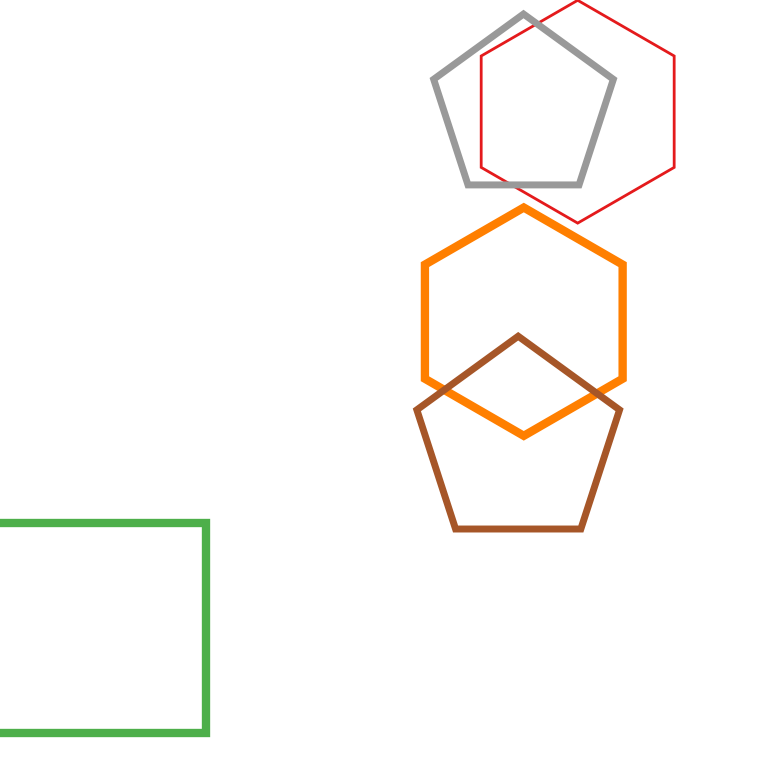[{"shape": "hexagon", "thickness": 1, "radius": 0.72, "center": [0.75, 0.855]}, {"shape": "square", "thickness": 3, "radius": 0.68, "center": [0.131, 0.185]}, {"shape": "hexagon", "thickness": 3, "radius": 0.74, "center": [0.68, 0.582]}, {"shape": "pentagon", "thickness": 2.5, "radius": 0.69, "center": [0.673, 0.425]}, {"shape": "pentagon", "thickness": 2.5, "radius": 0.61, "center": [0.68, 0.859]}]